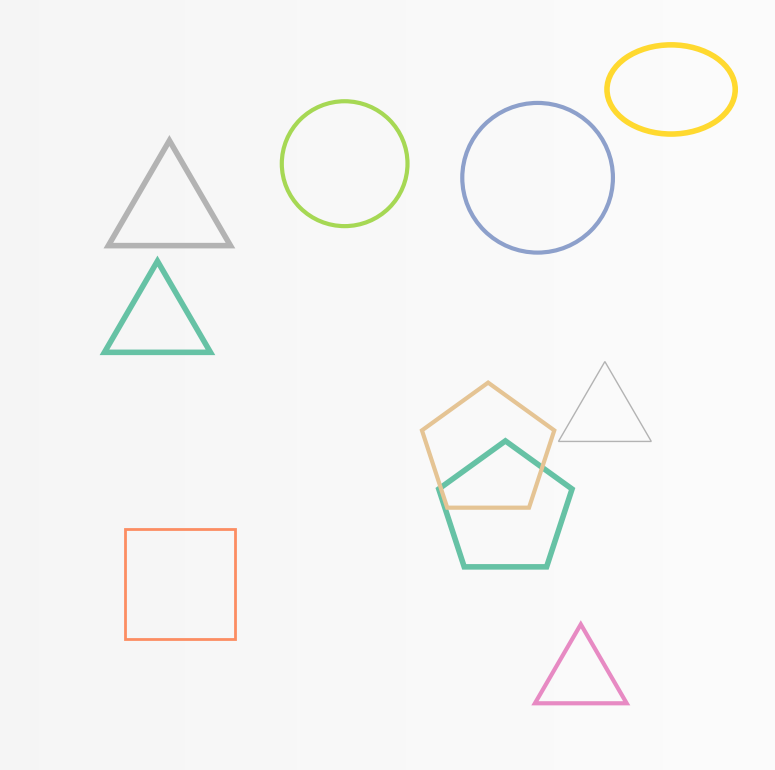[{"shape": "pentagon", "thickness": 2, "radius": 0.45, "center": [0.652, 0.337]}, {"shape": "triangle", "thickness": 2, "radius": 0.39, "center": [0.203, 0.582]}, {"shape": "square", "thickness": 1, "radius": 0.36, "center": [0.232, 0.242]}, {"shape": "circle", "thickness": 1.5, "radius": 0.49, "center": [0.694, 0.769]}, {"shape": "triangle", "thickness": 1.5, "radius": 0.34, "center": [0.749, 0.121]}, {"shape": "circle", "thickness": 1.5, "radius": 0.41, "center": [0.445, 0.787]}, {"shape": "oval", "thickness": 2, "radius": 0.41, "center": [0.866, 0.884]}, {"shape": "pentagon", "thickness": 1.5, "radius": 0.45, "center": [0.63, 0.413]}, {"shape": "triangle", "thickness": 0.5, "radius": 0.35, "center": [0.78, 0.461]}, {"shape": "triangle", "thickness": 2, "radius": 0.45, "center": [0.219, 0.726]}]